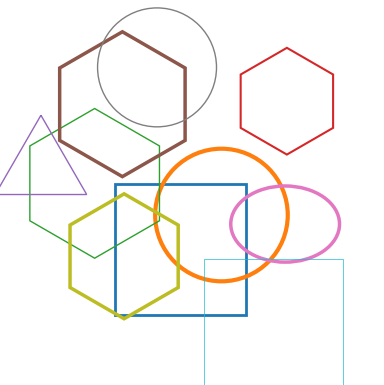[{"shape": "square", "thickness": 2, "radius": 0.85, "center": [0.468, 0.351]}, {"shape": "circle", "thickness": 3, "radius": 0.86, "center": [0.575, 0.442]}, {"shape": "hexagon", "thickness": 1, "radius": 0.97, "center": [0.246, 0.524]}, {"shape": "hexagon", "thickness": 1.5, "radius": 0.69, "center": [0.745, 0.737]}, {"shape": "triangle", "thickness": 1, "radius": 0.69, "center": [0.106, 0.563]}, {"shape": "hexagon", "thickness": 2.5, "radius": 0.94, "center": [0.318, 0.729]}, {"shape": "oval", "thickness": 2.5, "radius": 0.71, "center": [0.741, 0.418]}, {"shape": "circle", "thickness": 1, "radius": 0.77, "center": [0.408, 0.825]}, {"shape": "hexagon", "thickness": 2.5, "radius": 0.81, "center": [0.322, 0.334]}, {"shape": "square", "thickness": 0.5, "radius": 0.9, "center": [0.711, 0.147]}]